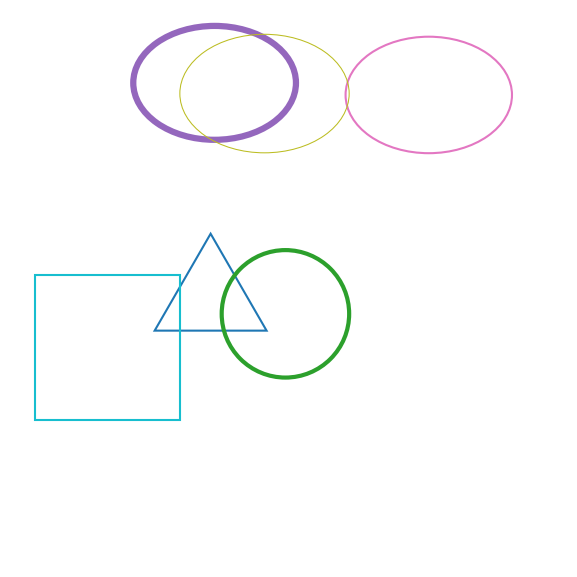[{"shape": "triangle", "thickness": 1, "radius": 0.56, "center": [0.365, 0.483]}, {"shape": "circle", "thickness": 2, "radius": 0.55, "center": [0.494, 0.456]}, {"shape": "oval", "thickness": 3, "radius": 0.7, "center": [0.372, 0.856]}, {"shape": "oval", "thickness": 1, "radius": 0.72, "center": [0.742, 0.835]}, {"shape": "oval", "thickness": 0.5, "radius": 0.73, "center": [0.458, 0.837]}, {"shape": "square", "thickness": 1, "radius": 0.63, "center": [0.187, 0.398]}]